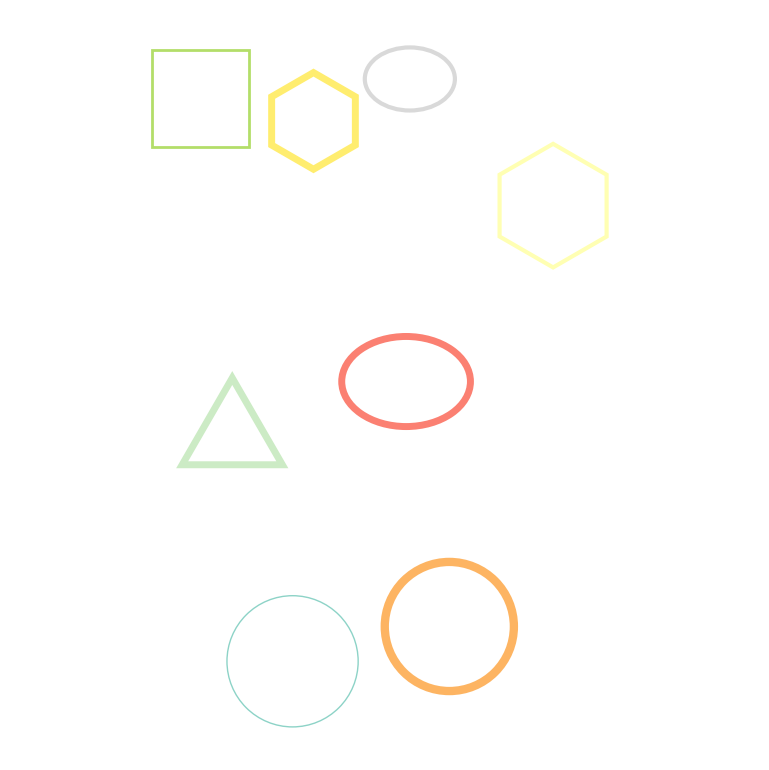[{"shape": "circle", "thickness": 0.5, "radius": 0.43, "center": [0.38, 0.141]}, {"shape": "hexagon", "thickness": 1.5, "radius": 0.4, "center": [0.718, 0.733]}, {"shape": "oval", "thickness": 2.5, "radius": 0.42, "center": [0.527, 0.505]}, {"shape": "circle", "thickness": 3, "radius": 0.42, "center": [0.584, 0.186]}, {"shape": "square", "thickness": 1, "radius": 0.32, "center": [0.261, 0.872]}, {"shape": "oval", "thickness": 1.5, "radius": 0.29, "center": [0.532, 0.897]}, {"shape": "triangle", "thickness": 2.5, "radius": 0.38, "center": [0.302, 0.434]}, {"shape": "hexagon", "thickness": 2.5, "radius": 0.31, "center": [0.407, 0.843]}]